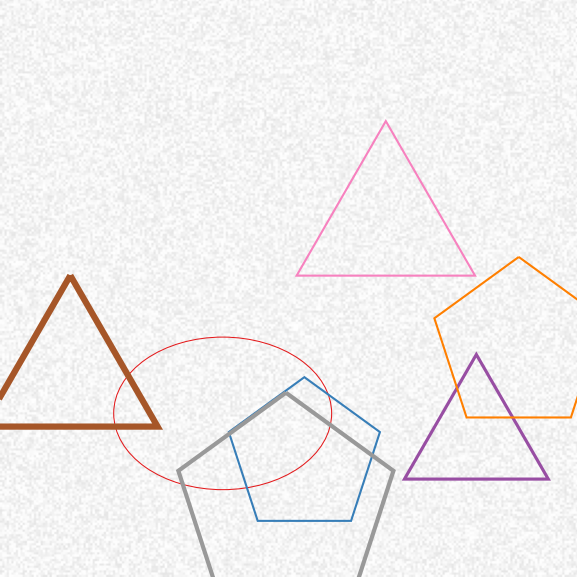[{"shape": "oval", "thickness": 0.5, "radius": 0.94, "center": [0.386, 0.283]}, {"shape": "pentagon", "thickness": 1, "radius": 0.69, "center": [0.527, 0.208]}, {"shape": "triangle", "thickness": 1.5, "radius": 0.72, "center": [0.825, 0.241]}, {"shape": "pentagon", "thickness": 1, "radius": 0.77, "center": [0.898, 0.401]}, {"shape": "triangle", "thickness": 3, "radius": 0.87, "center": [0.122, 0.348]}, {"shape": "triangle", "thickness": 1, "radius": 0.89, "center": [0.668, 0.611]}, {"shape": "pentagon", "thickness": 2, "radius": 0.98, "center": [0.495, 0.123]}]